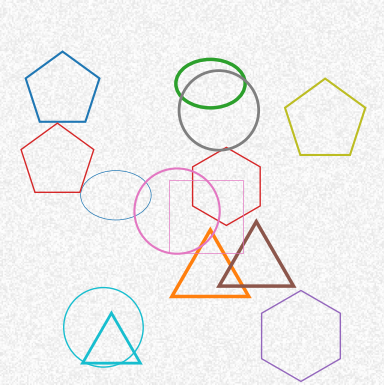[{"shape": "oval", "thickness": 0.5, "radius": 0.46, "center": [0.301, 0.493]}, {"shape": "pentagon", "thickness": 1.5, "radius": 0.5, "center": [0.162, 0.765]}, {"shape": "triangle", "thickness": 2.5, "radius": 0.58, "center": [0.546, 0.288]}, {"shape": "oval", "thickness": 2.5, "radius": 0.45, "center": [0.547, 0.783]}, {"shape": "pentagon", "thickness": 1, "radius": 0.5, "center": [0.149, 0.581]}, {"shape": "hexagon", "thickness": 1, "radius": 0.51, "center": [0.588, 0.516]}, {"shape": "hexagon", "thickness": 1, "radius": 0.59, "center": [0.782, 0.127]}, {"shape": "triangle", "thickness": 2.5, "radius": 0.56, "center": [0.666, 0.313]}, {"shape": "square", "thickness": 0.5, "radius": 0.48, "center": [0.535, 0.438]}, {"shape": "circle", "thickness": 1.5, "radius": 0.55, "center": [0.46, 0.452]}, {"shape": "circle", "thickness": 2, "radius": 0.52, "center": [0.568, 0.713]}, {"shape": "pentagon", "thickness": 1.5, "radius": 0.55, "center": [0.845, 0.686]}, {"shape": "circle", "thickness": 1, "radius": 0.52, "center": [0.269, 0.15]}, {"shape": "triangle", "thickness": 2, "radius": 0.43, "center": [0.289, 0.1]}]